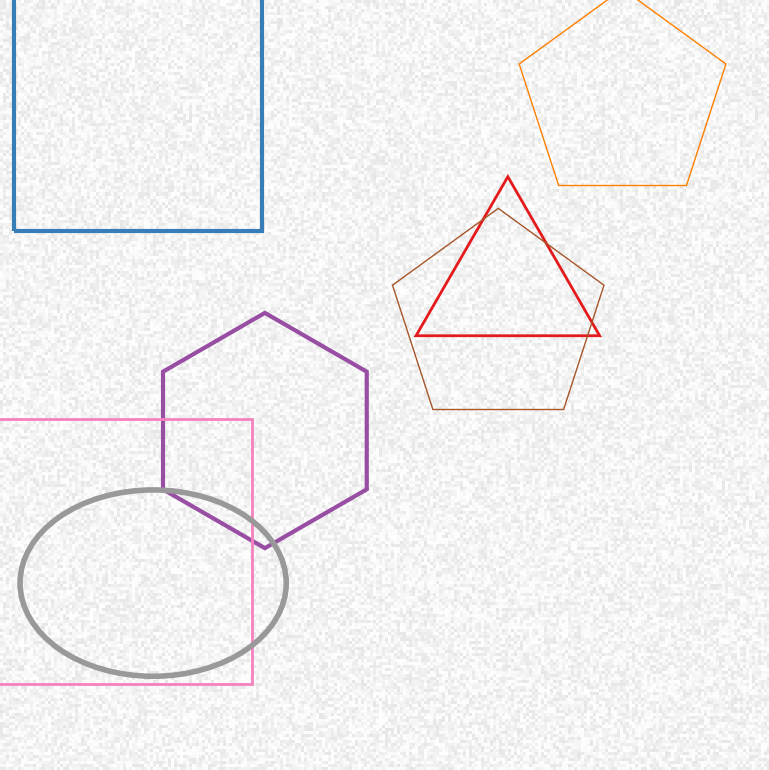[{"shape": "triangle", "thickness": 1, "radius": 0.69, "center": [0.66, 0.633]}, {"shape": "square", "thickness": 1.5, "radius": 0.81, "center": [0.179, 0.861]}, {"shape": "hexagon", "thickness": 1.5, "radius": 0.76, "center": [0.344, 0.441]}, {"shape": "pentagon", "thickness": 0.5, "radius": 0.71, "center": [0.809, 0.873]}, {"shape": "pentagon", "thickness": 0.5, "radius": 0.72, "center": [0.647, 0.585]}, {"shape": "square", "thickness": 1, "radius": 0.86, "center": [0.154, 0.284]}, {"shape": "oval", "thickness": 2, "radius": 0.86, "center": [0.199, 0.243]}]